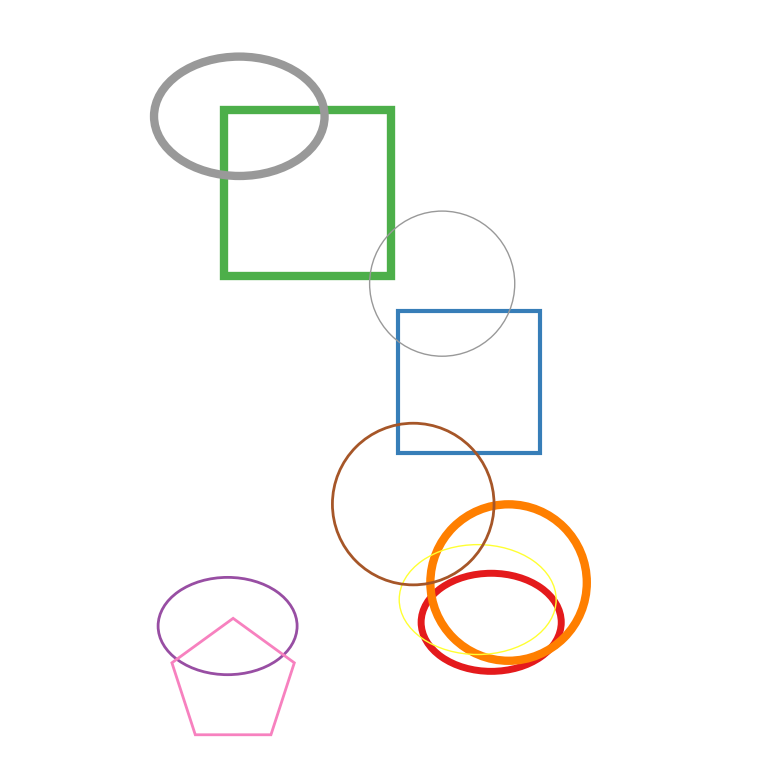[{"shape": "oval", "thickness": 2.5, "radius": 0.45, "center": [0.638, 0.192]}, {"shape": "square", "thickness": 1.5, "radius": 0.46, "center": [0.609, 0.504]}, {"shape": "square", "thickness": 3, "radius": 0.54, "center": [0.4, 0.749]}, {"shape": "oval", "thickness": 1, "radius": 0.45, "center": [0.296, 0.187]}, {"shape": "circle", "thickness": 3, "radius": 0.51, "center": [0.66, 0.243]}, {"shape": "oval", "thickness": 0.5, "radius": 0.51, "center": [0.62, 0.221]}, {"shape": "circle", "thickness": 1, "radius": 0.52, "center": [0.537, 0.345]}, {"shape": "pentagon", "thickness": 1, "radius": 0.42, "center": [0.303, 0.113]}, {"shape": "circle", "thickness": 0.5, "radius": 0.47, "center": [0.574, 0.632]}, {"shape": "oval", "thickness": 3, "radius": 0.55, "center": [0.311, 0.849]}]